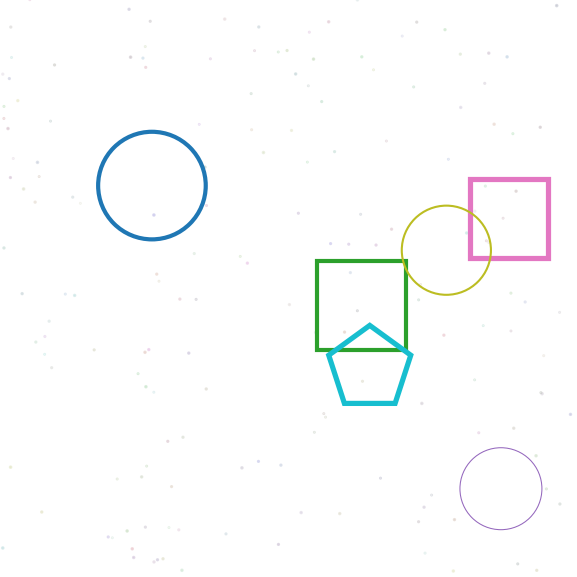[{"shape": "circle", "thickness": 2, "radius": 0.47, "center": [0.263, 0.678]}, {"shape": "square", "thickness": 2, "radius": 0.38, "center": [0.626, 0.47]}, {"shape": "circle", "thickness": 0.5, "radius": 0.35, "center": [0.867, 0.153]}, {"shape": "square", "thickness": 2.5, "radius": 0.34, "center": [0.881, 0.621]}, {"shape": "circle", "thickness": 1, "radius": 0.39, "center": [0.773, 0.566]}, {"shape": "pentagon", "thickness": 2.5, "radius": 0.37, "center": [0.64, 0.361]}]